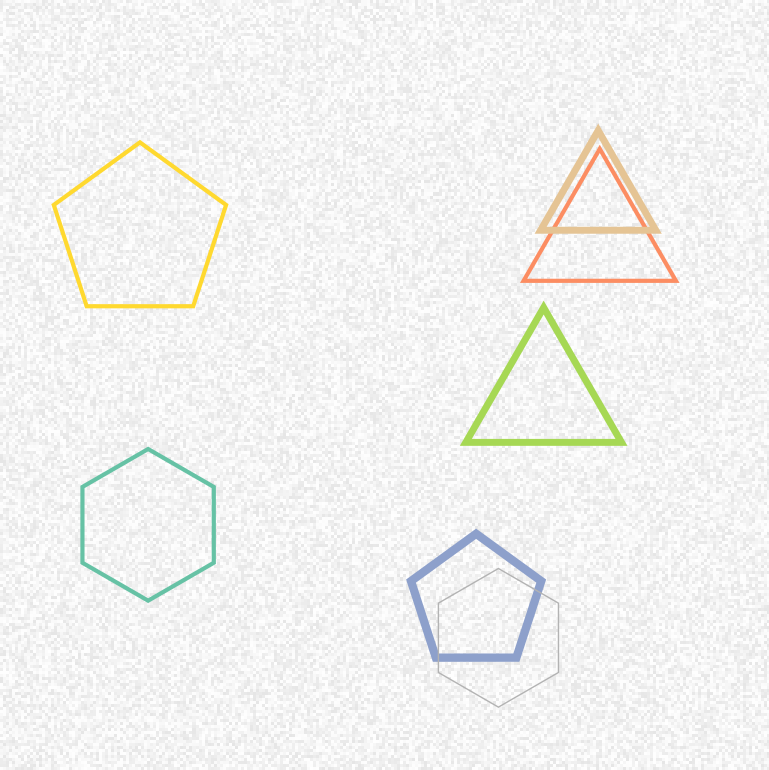[{"shape": "hexagon", "thickness": 1.5, "radius": 0.49, "center": [0.192, 0.318]}, {"shape": "triangle", "thickness": 1.5, "radius": 0.57, "center": [0.779, 0.692]}, {"shape": "pentagon", "thickness": 3, "radius": 0.44, "center": [0.618, 0.218]}, {"shape": "triangle", "thickness": 2.5, "radius": 0.58, "center": [0.706, 0.484]}, {"shape": "pentagon", "thickness": 1.5, "radius": 0.59, "center": [0.182, 0.697]}, {"shape": "triangle", "thickness": 2.5, "radius": 0.43, "center": [0.777, 0.744]}, {"shape": "hexagon", "thickness": 0.5, "radius": 0.45, "center": [0.647, 0.172]}]